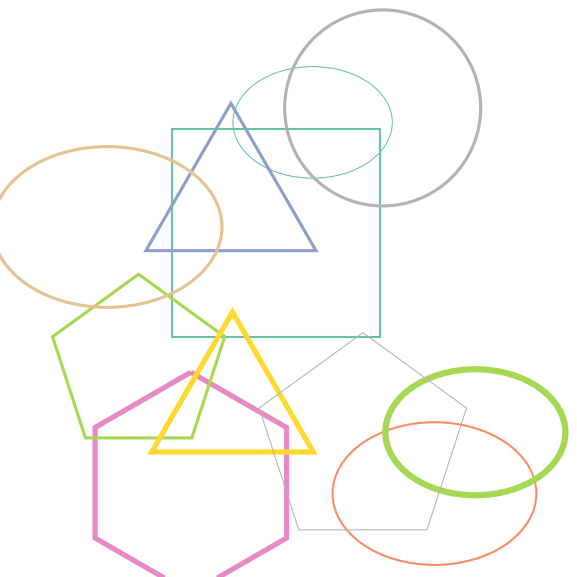[{"shape": "square", "thickness": 1, "radius": 0.9, "center": [0.478, 0.596]}, {"shape": "oval", "thickness": 0.5, "radius": 0.69, "center": [0.541, 0.787]}, {"shape": "oval", "thickness": 1, "radius": 0.88, "center": [0.752, 0.144]}, {"shape": "triangle", "thickness": 1.5, "radius": 0.85, "center": [0.4, 0.65]}, {"shape": "hexagon", "thickness": 2.5, "radius": 0.96, "center": [0.33, 0.163]}, {"shape": "oval", "thickness": 3, "radius": 0.78, "center": [0.823, 0.251]}, {"shape": "pentagon", "thickness": 1.5, "radius": 0.78, "center": [0.24, 0.368]}, {"shape": "triangle", "thickness": 2.5, "radius": 0.81, "center": [0.403, 0.297]}, {"shape": "oval", "thickness": 1.5, "radius": 0.99, "center": [0.186, 0.606]}, {"shape": "pentagon", "thickness": 0.5, "radius": 0.94, "center": [0.628, 0.234]}, {"shape": "circle", "thickness": 1.5, "radius": 0.85, "center": [0.663, 0.812]}]